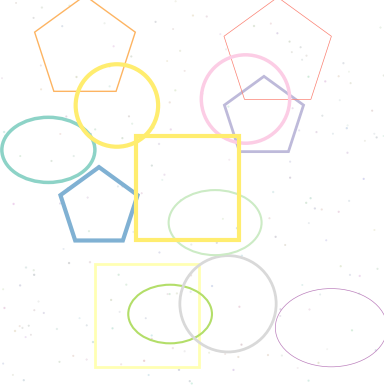[{"shape": "oval", "thickness": 2.5, "radius": 0.6, "center": [0.126, 0.611]}, {"shape": "square", "thickness": 2, "radius": 0.67, "center": [0.382, 0.18]}, {"shape": "pentagon", "thickness": 2, "radius": 0.54, "center": [0.686, 0.694]}, {"shape": "pentagon", "thickness": 0.5, "radius": 0.73, "center": [0.721, 0.861]}, {"shape": "pentagon", "thickness": 3, "radius": 0.53, "center": [0.257, 0.461]}, {"shape": "pentagon", "thickness": 1, "radius": 0.69, "center": [0.221, 0.874]}, {"shape": "oval", "thickness": 1.5, "radius": 0.54, "center": [0.442, 0.184]}, {"shape": "circle", "thickness": 2.5, "radius": 0.57, "center": [0.638, 0.743]}, {"shape": "circle", "thickness": 2, "radius": 0.63, "center": [0.592, 0.211]}, {"shape": "oval", "thickness": 0.5, "radius": 0.73, "center": [0.86, 0.149]}, {"shape": "oval", "thickness": 1.5, "radius": 0.6, "center": [0.559, 0.422]}, {"shape": "circle", "thickness": 3, "radius": 0.54, "center": [0.304, 0.726]}, {"shape": "square", "thickness": 3, "radius": 0.67, "center": [0.487, 0.512]}]